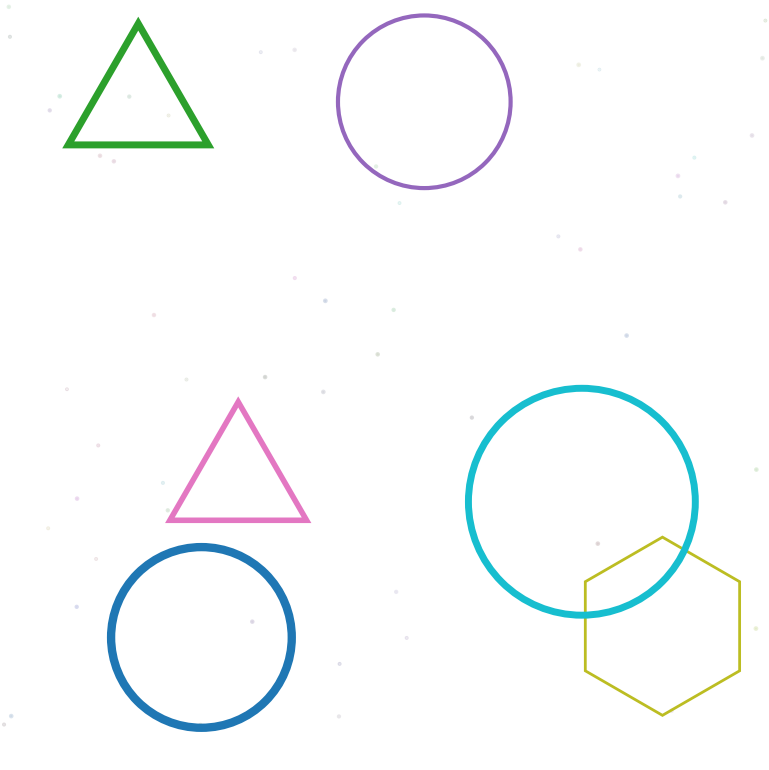[{"shape": "circle", "thickness": 3, "radius": 0.59, "center": [0.262, 0.172]}, {"shape": "triangle", "thickness": 2.5, "radius": 0.52, "center": [0.18, 0.864]}, {"shape": "circle", "thickness": 1.5, "radius": 0.56, "center": [0.551, 0.868]}, {"shape": "triangle", "thickness": 2, "radius": 0.51, "center": [0.309, 0.376]}, {"shape": "hexagon", "thickness": 1, "radius": 0.58, "center": [0.86, 0.187]}, {"shape": "circle", "thickness": 2.5, "radius": 0.74, "center": [0.756, 0.348]}]